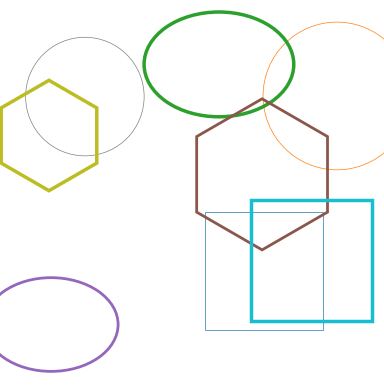[{"shape": "square", "thickness": 0.5, "radius": 0.77, "center": [0.686, 0.296]}, {"shape": "circle", "thickness": 0.5, "radius": 0.96, "center": [0.875, 0.751]}, {"shape": "oval", "thickness": 2.5, "radius": 0.97, "center": [0.569, 0.833]}, {"shape": "oval", "thickness": 2, "radius": 0.87, "center": [0.133, 0.157]}, {"shape": "hexagon", "thickness": 2, "radius": 0.98, "center": [0.681, 0.547]}, {"shape": "circle", "thickness": 0.5, "radius": 0.77, "center": [0.22, 0.749]}, {"shape": "hexagon", "thickness": 2.5, "radius": 0.72, "center": [0.127, 0.648]}, {"shape": "square", "thickness": 2.5, "radius": 0.79, "center": [0.809, 0.323]}]